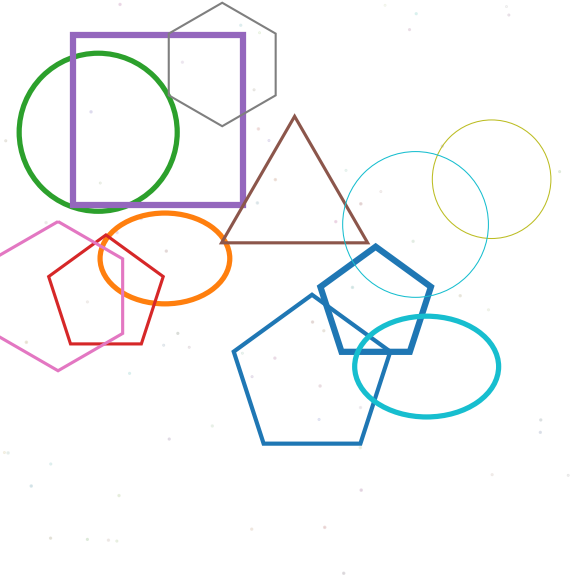[{"shape": "pentagon", "thickness": 3, "radius": 0.5, "center": [0.651, 0.471]}, {"shape": "pentagon", "thickness": 2, "radius": 0.71, "center": [0.54, 0.346]}, {"shape": "oval", "thickness": 2.5, "radius": 0.56, "center": [0.286, 0.552]}, {"shape": "circle", "thickness": 2.5, "radius": 0.68, "center": [0.17, 0.77]}, {"shape": "pentagon", "thickness": 1.5, "radius": 0.52, "center": [0.183, 0.488]}, {"shape": "square", "thickness": 3, "radius": 0.74, "center": [0.274, 0.791]}, {"shape": "triangle", "thickness": 1.5, "radius": 0.73, "center": [0.51, 0.652]}, {"shape": "hexagon", "thickness": 1.5, "radius": 0.65, "center": [0.101, 0.486]}, {"shape": "hexagon", "thickness": 1, "radius": 0.53, "center": [0.385, 0.887]}, {"shape": "circle", "thickness": 0.5, "radius": 0.51, "center": [0.851, 0.689]}, {"shape": "oval", "thickness": 2.5, "radius": 0.62, "center": [0.739, 0.364]}, {"shape": "circle", "thickness": 0.5, "radius": 0.63, "center": [0.72, 0.61]}]